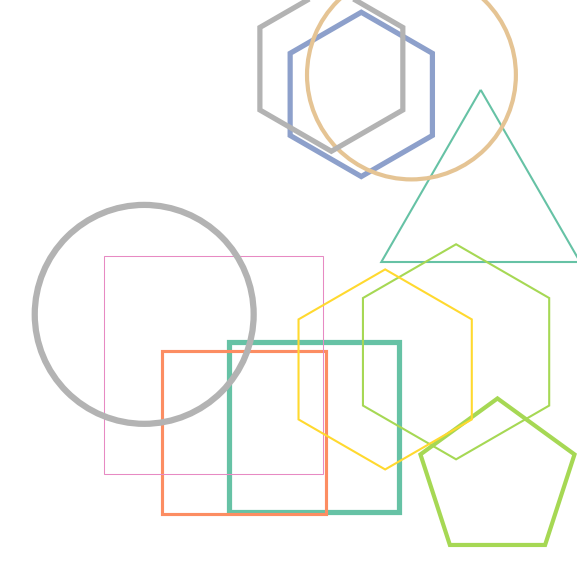[{"shape": "square", "thickness": 2.5, "radius": 0.74, "center": [0.544, 0.26]}, {"shape": "triangle", "thickness": 1, "radius": 0.99, "center": [0.832, 0.645]}, {"shape": "square", "thickness": 1.5, "radius": 0.71, "center": [0.422, 0.25]}, {"shape": "hexagon", "thickness": 2.5, "radius": 0.71, "center": [0.626, 0.836]}, {"shape": "square", "thickness": 0.5, "radius": 0.94, "center": [0.37, 0.367]}, {"shape": "hexagon", "thickness": 1, "radius": 0.93, "center": [0.79, 0.39]}, {"shape": "pentagon", "thickness": 2, "radius": 0.7, "center": [0.861, 0.169]}, {"shape": "hexagon", "thickness": 1, "radius": 0.87, "center": [0.667, 0.359]}, {"shape": "circle", "thickness": 2, "radius": 0.9, "center": [0.712, 0.869]}, {"shape": "circle", "thickness": 3, "radius": 0.95, "center": [0.25, 0.455]}, {"shape": "hexagon", "thickness": 2.5, "radius": 0.71, "center": [0.574, 0.88]}]